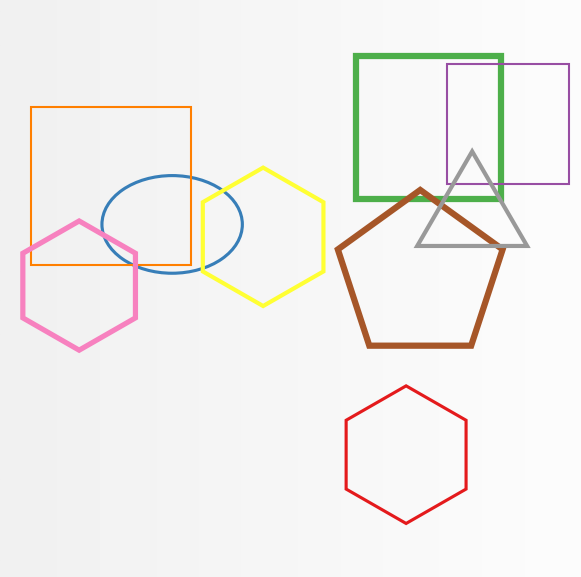[{"shape": "hexagon", "thickness": 1.5, "radius": 0.6, "center": [0.699, 0.212]}, {"shape": "oval", "thickness": 1.5, "radius": 0.6, "center": [0.296, 0.611]}, {"shape": "square", "thickness": 3, "radius": 0.62, "center": [0.737, 0.779]}, {"shape": "square", "thickness": 1, "radius": 0.52, "center": [0.874, 0.784]}, {"shape": "square", "thickness": 1, "radius": 0.69, "center": [0.19, 0.677]}, {"shape": "hexagon", "thickness": 2, "radius": 0.6, "center": [0.453, 0.589]}, {"shape": "pentagon", "thickness": 3, "radius": 0.75, "center": [0.723, 0.521]}, {"shape": "hexagon", "thickness": 2.5, "radius": 0.56, "center": [0.136, 0.505]}, {"shape": "triangle", "thickness": 2, "radius": 0.55, "center": [0.812, 0.628]}]